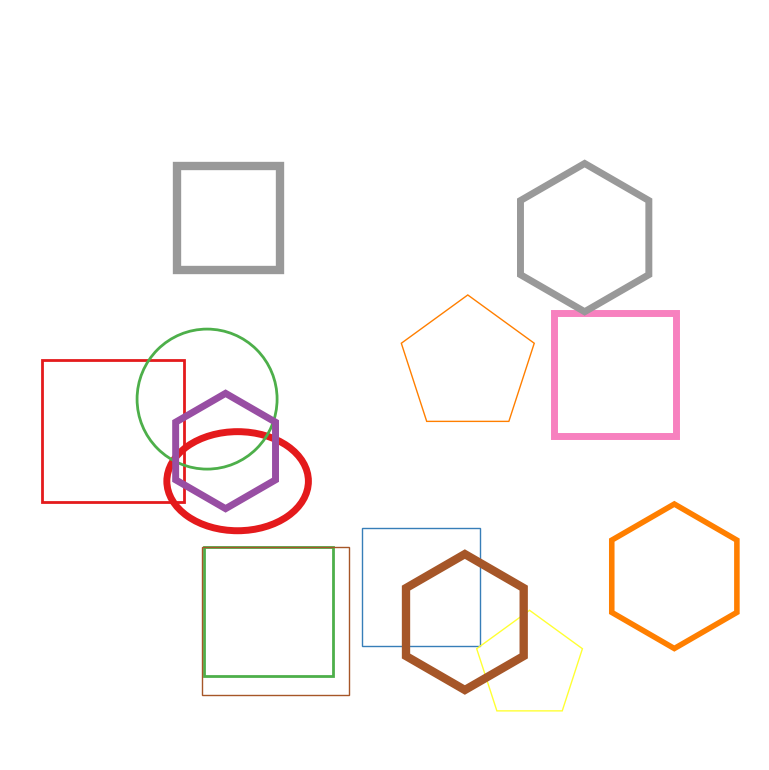[{"shape": "square", "thickness": 1, "radius": 0.46, "center": [0.147, 0.44]}, {"shape": "oval", "thickness": 2.5, "radius": 0.46, "center": [0.309, 0.375]}, {"shape": "square", "thickness": 0.5, "radius": 0.38, "center": [0.547, 0.238]}, {"shape": "circle", "thickness": 1, "radius": 0.45, "center": [0.269, 0.482]}, {"shape": "square", "thickness": 1, "radius": 0.42, "center": [0.349, 0.206]}, {"shape": "hexagon", "thickness": 2.5, "radius": 0.37, "center": [0.293, 0.414]}, {"shape": "hexagon", "thickness": 2, "radius": 0.47, "center": [0.876, 0.252]}, {"shape": "pentagon", "thickness": 0.5, "radius": 0.45, "center": [0.608, 0.526]}, {"shape": "pentagon", "thickness": 0.5, "radius": 0.36, "center": [0.688, 0.135]}, {"shape": "hexagon", "thickness": 3, "radius": 0.44, "center": [0.604, 0.192]}, {"shape": "square", "thickness": 0.5, "radius": 0.48, "center": [0.358, 0.194]}, {"shape": "square", "thickness": 2.5, "radius": 0.4, "center": [0.799, 0.513]}, {"shape": "square", "thickness": 3, "radius": 0.34, "center": [0.297, 0.717]}, {"shape": "hexagon", "thickness": 2.5, "radius": 0.48, "center": [0.759, 0.691]}]